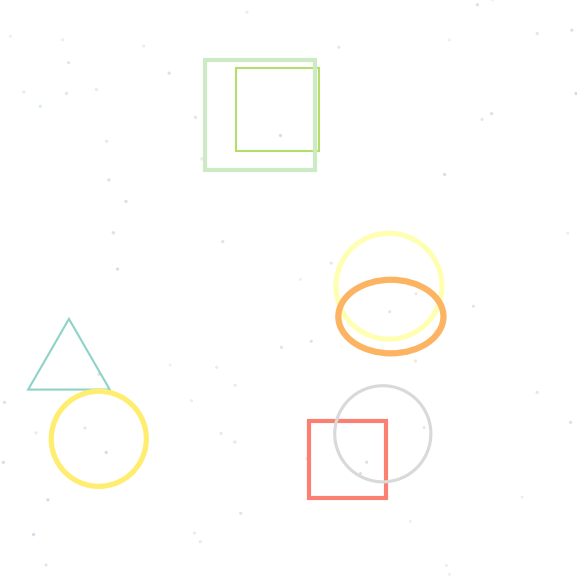[{"shape": "triangle", "thickness": 1, "radius": 0.41, "center": [0.119, 0.365]}, {"shape": "circle", "thickness": 2.5, "radius": 0.46, "center": [0.673, 0.504]}, {"shape": "square", "thickness": 2, "radius": 0.33, "center": [0.602, 0.203]}, {"shape": "oval", "thickness": 3, "radius": 0.46, "center": [0.677, 0.451]}, {"shape": "square", "thickness": 1, "radius": 0.36, "center": [0.48, 0.809]}, {"shape": "circle", "thickness": 1.5, "radius": 0.42, "center": [0.663, 0.248]}, {"shape": "square", "thickness": 2, "radius": 0.48, "center": [0.45, 0.8]}, {"shape": "circle", "thickness": 2.5, "radius": 0.41, "center": [0.171, 0.239]}]